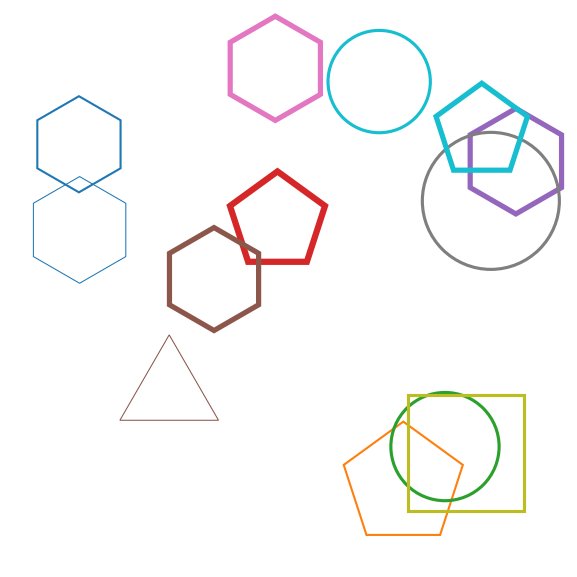[{"shape": "hexagon", "thickness": 0.5, "radius": 0.46, "center": [0.138, 0.601]}, {"shape": "hexagon", "thickness": 1, "radius": 0.42, "center": [0.137, 0.749]}, {"shape": "pentagon", "thickness": 1, "radius": 0.54, "center": [0.698, 0.161]}, {"shape": "circle", "thickness": 1.5, "radius": 0.47, "center": [0.771, 0.226]}, {"shape": "pentagon", "thickness": 3, "radius": 0.43, "center": [0.48, 0.616]}, {"shape": "hexagon", "thickness": 2.5, "radius": 0.46, "center": [0.893, 0.72]}, {"shape": "triangle", "thickness": 0.5, "radius": 0.49, "center": [0.293, 0.321]}, {"shape": "hexagon", "thickness": 2.5, "radius": 0.45, "center": [0.371, 0.516]}, {"shape": "hexagon", "thickness": 2.5, "radius": 0.45, "center": [0.477, 0.881]}, {"shape": "circle", "thickness": 1.5, "radius": 0.59, "center": [0.85, 0.651]}, {"shape": "square", "thickness": 1.5, "radius": 0.5, "center": [0.806, 0.214]}, {"shape": "pentagon", "thickness": 2.5, "radius": 0.42, "center": [0.834, 0.772]}, {"shape": "circle", "thickness": 1.5, "radius": 0.44, "center": [0.657, 0.858]}]